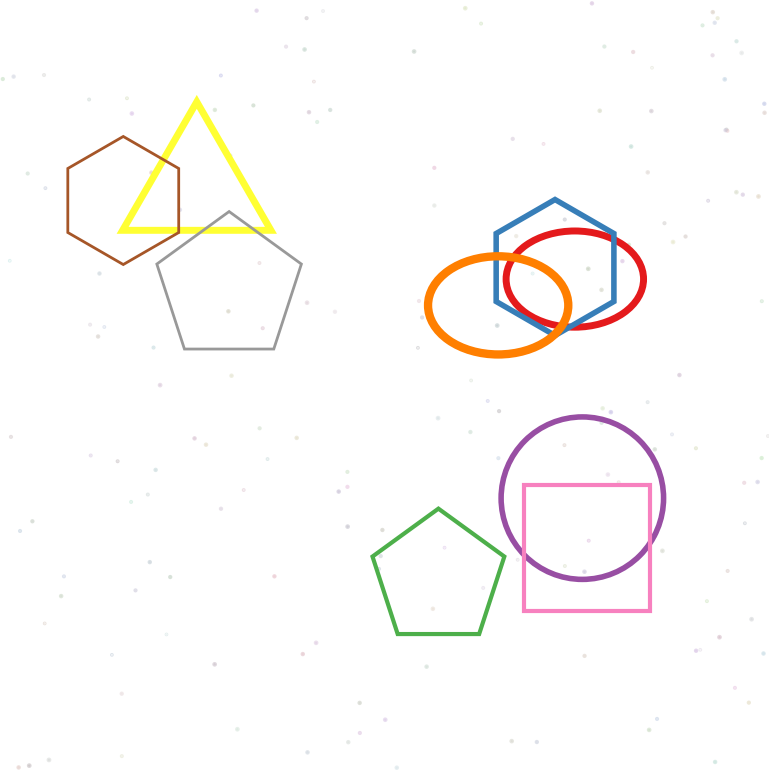[{"shape": "oval", "thickness": 2.5, "radius": 0.45, "center": [0.747, 0.638]}, {"shape": "hexagon", "thickness": 2, "radius": 0.44, "center": [0.721, 0.653]}, {"shape": "pentagon", "thickness": 1.5, "radius": 0.45, "center": [0.569, 0.249]}, {"shape": "circle", "thickness": 2, "radius": 0.53, "center": [0.756, 0.353]}, {"shape": "oval", "thickness": 3, "radius": 0.46, "center": [0.647, 0.603]}, {"shape": "triangle", "thickness": 2.5, "radius": 0.56, "center": [0.256, 0.756]}, {"shape": "hexagon", "thickness": 1, "radius": 0.42, "center": [0.16, 0.74]}, {"shape": "square", "thickness": 1.5, "radius": 0.41, "center": [0.763, 0.289]}, {"shape": "pentagon", "thickness": 1, "radius": 0.49, "center": [0.298, 0.627]}]